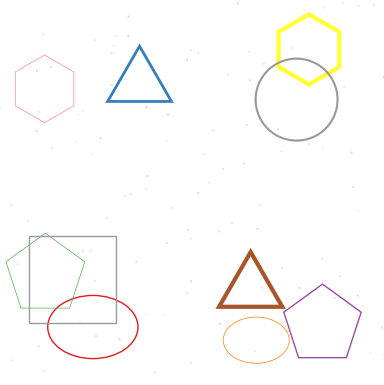[{"shape": "oval", "thickness": 1, "radius": 0.59, "center": [0.241, 0.151]}, {"shape": "triangle", "thickness": 2, "radius": 0.48, "center": [0.362, 0.784]}, {"shape": "pentagon", "thickness": 0.5, "radius": 0.54, "center": [0.118, 0.287]}, {"shape": "pentagon", "thickness": 1, "radius": 0.53, "center": [0.838, 0.156]}, {"shape": "oval", "thickness": 0.5, "radius": 0.43, "center": [0.666, 0.116]}, {"shape": "hexagon", "thickness": 3, "radius": 0.46, "center": [0.802, 0.872]}, {"shape": "triangle", "thickness": 3, "radius": 0.47, "center": [0.651, 0.251]}, {"shape": "hexagon", "thickness": 0.5, "radius": 0.44, "center": [0.116, 0.769]}, {"shape": "circle", "thickness": 1.5, "radius": 0.53, "center": [0.77, 0.741]}, {"shape": "square", "thickness": 1, "radius": 0.57, "center": [0.189, 0.275]}]